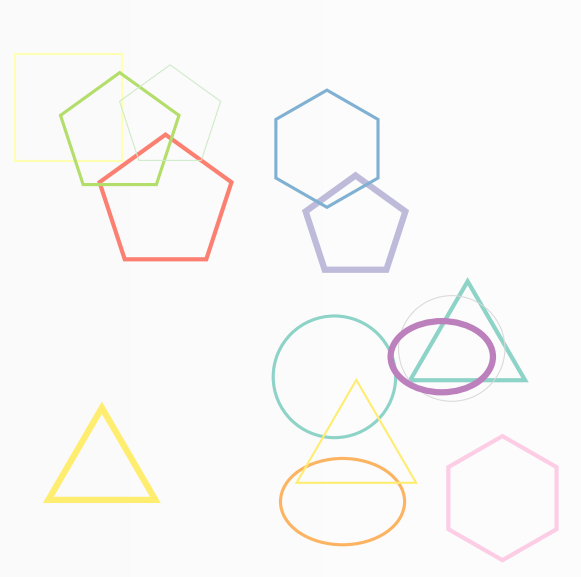[{"shape": "triangle", "thickness": 2, "radius": 0.57, "center": [0.805, 0.398]}, {"shape": "circle", "thickness": 1.5, "radius": 0.53, "center": [0.575, 0.347]}, {"shape": "square", "thickness": 1, "radius": 0.46, "center": [0.118, 0.813]}, {"shape": "pentagon", "thickness": 3, "radius": 0.45, "center": [0.612, 0.605]}, {"shape": "pentagon", "thickness": 2, "radius": 0.6, "center": [0.285, 0.647]}, {"shape": "hexagon", "thickness": 1.5, "radius": 0.51, "center": [0.562, 0.742]}, {"shape": "oval", "thickness": 1.5, "radius": 0.53, "center": [0.589, 0.131]}, {"shape": "pentagon", "thickness": 1.5, "radius": 0.54, "center": [0.206, 0.766]}, {"shape": "hexagon", "thickness": 2, "radius": 0.54, "center": [0.864, 0.137]}, {"shape": "circle", "thickness": 0.5, "radius": 0.46, "center": [0.777, 0.396]}, {"shape": "oval", "thickness": 3, "radius": 0.44, "center": [0.76, 0.381]}, {"shape": "pentagon", "thickness": 0.5, "radius": 0.46, "center": [0.293, 0.795]}, {"shape": "triangle", "thickness": 3, "radius": 0.53, "center": [0.175, 0.187]}, {"shape": "triangle", "thickness": 1, "radius": 0.59, "center": [0.613, 0.222]}]